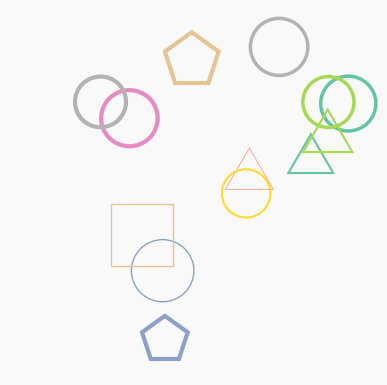[{"shape": "triangle", "thickness": 1.5, "radius": 0.34, "center": [0.802, 0.584]}, {"shape": "circle", "thickness": 2.5, "radius": 0.36, "center": [0.899, 0.731]}, {"shape": "triangle", "thickness": 0.5, "radius": 0.36, "center": [0.644, 0.544]}, {"shape": "pentagon", "thickness": 3, "radius": 0.31, "center": [0.425, 0.118]}, {"shape": "circle", "thickness": 1, "radius": 0.4, "center": [0.42, 0.297]}, {"shape": "circle", "thickness": 3, "radius": 0.36, "center": [0.334, 0.693]}, {"shape": "circle", "thickness": 2.5, "radius": 0.33, "center": [0.848, 0.735]}, {"shape": "triangle", "thickness": 1.5, "radius": 0.37, "center": [0.846, 0.642]}, {"shape": "circle", "thickness": 1.5, "radius": 0.31, "center": [0.635, 0.498]}, {"shape": "pentagon", "thickness": 3, "radius": 0.36, "center": [0.495, 0.843]}, {"shape": "square", "thickness": 1, "radius": 0.4, "center": [0.366, 0.39]}, {"shape": "circle", "thickness": 3, "radius": 0.33, "center": [0.259, 0.735]}, {"shape": "circle", "thickness": 2.5, "radius": 0.37, "center": [0.72, 0.878]}]